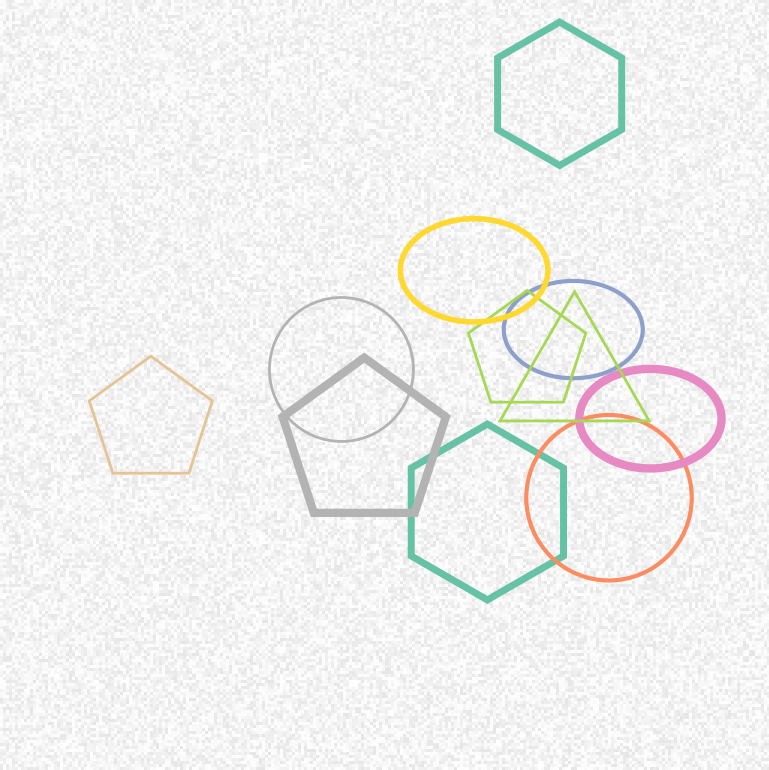[{"shape": "hexagon", "thickness": 2.5, "radius": 0.57, "center": [0.633, 0.335]}, {"shape": "hexagon", "thickness": 2.5, "radius": 0.47, "center": [0.727, 0.878]}, {"shape": "circle", "thickness": 1.5, "radius": 0.54, "center": [0.791, 0.354]}, {"shape": "oval", "thickness": 1.5, "radius": 0.45, "center": [0.744, 0.572]}, {"shape": "oval", "thickness": 3, "radius": 0.46, "center": [0.845, 0.456]}, {"shape": "triangle", "thickness": 1, "radius": 0.56, "center": [0.746, 0.509]}, {"shape": "pentagon", "thickness": 1, "radius": 0.4, "center": [0.685, 0.543]}, {"shape": "oval", "thickness": 2, "radius": 0.48, "center": [0.616, 0.649]}, {"shape": "pentagon", "thickness": 1, "radius": 0.42, "center": [0.196, 0.453]}, {"shape": "circle", "thickness": 1, "radius": 0.47, "center": [0.443, 0.52]}, {"shape": "pentagon", "thickness": 3, "radius": 0.56, "center": [0.473, 0.424]}]